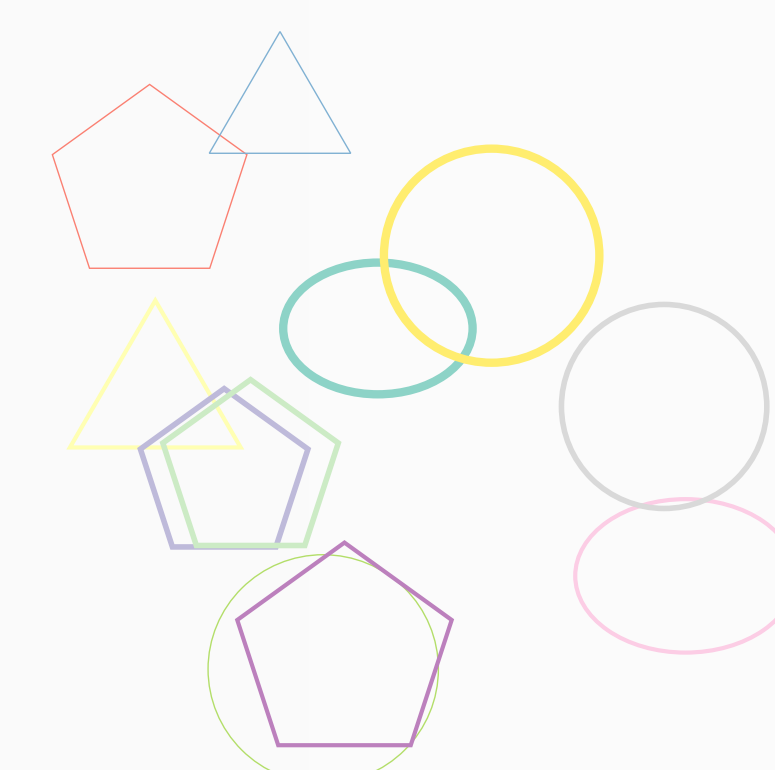[{"shape": "oval", "thickness": 3, "radius": 0.61, "center": [0.488, 0.573]}, {"shape": "triangle", "thickness": 1.5, "radius": 0.64, "center": [0.2, 0.483]}, {"shape": "pentagon", "thickness": 2, "radius": 0.57, "center": [0.289, 0.382]}, {"shape": "pentagon", "thickness": 0.5, "radius": 0.66, "center": [0.193, 0.758]}, {"shape": "triangle", "thickness": 0.5, "radius": 0.53, "center": [0.361, 0.854]}, {"shape": "circle", "thickness": 0.5, "radius": 0.74, "center": [0.417, 0.131]}, {"shape": "oval", "thickness": 1.5, "radius": 0.71, "center": [0.885, 0.252]}, {"shape": "circle", "thickness": 2, "radius": 0.66, "center": [0.857, 0.472]}, {"shape": "pentagon", "thickness": 1.5, "radius": 0.73, "center": [0.444, 0.15]}, {"shape": "pentagon", "thickness": 2, "radius": 0.6, "center": [0.323, 0.388]}, {"shape": "circle", "thickness": 3, "radius": 0.7, "center": [0.634, 0.668]}]